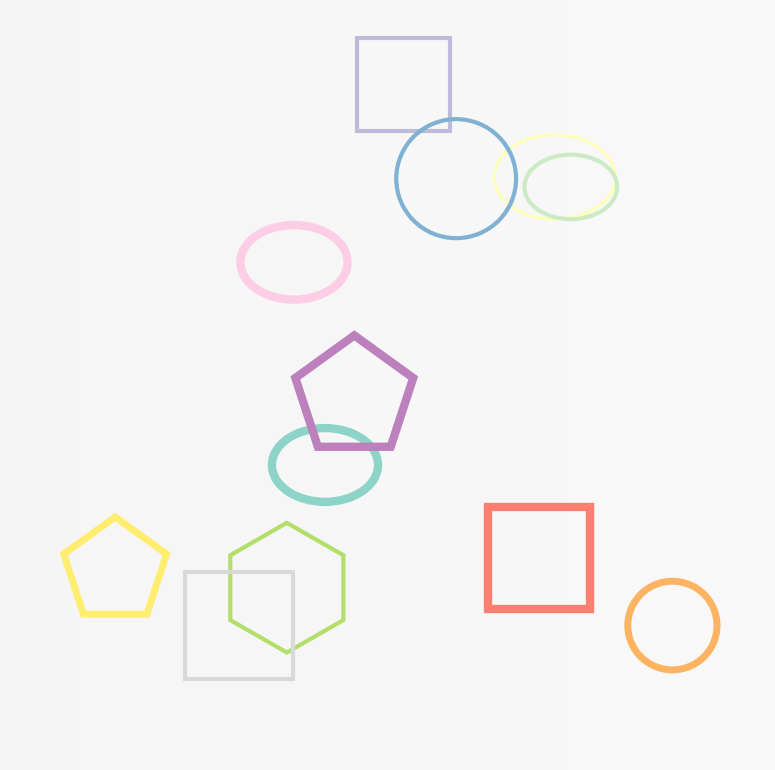[{"shape": "oval", "thickness": 3, "radius": 0.34, "center": [0.419, 0.396]}, {"shape": "oval", "thickness": 1, "radius": 0.39, "center": [0.716, 0.77]}, {"shape": "square", "thickness": 1.5, "radius": 0.3, "center": [0.521, 0.891]}, {"shape": "square", "thickness": 3, "radius": 0.33, "center": [0.695, 0.275]}, {"shape": "circle", "thickness": 1.5, "radius": 0.39, "center": [0.589, 0.768]}, {"shape": "circle", "thickness": 2.5, "radius": 0.29, "center": [0.868, 0.188]}, {"shape": "hexagon", "thickness": 1.5, "radius": 0.42, "center": [0.37, 0.237]}, {"shape": "oval", "thickness": 3, "radius": 0.35, "center": [0.379, 0.659]}, {"shape": "square", "thickness": 1.5, "radius": 0.35, "center": [0.308, 0.188]}, {"shape": "pentagon", "thickness": 3, "radius": 0.4, "center": [0.457, 0.484]}, {"shape": "oval", "thickness": 1.5, "radius": 0.3, "center": [0.737, 0.757]}, {"shape": "pentagon", "thickness": 2.5, "radius": 0.35, "center": [0.149, 0.259]}]